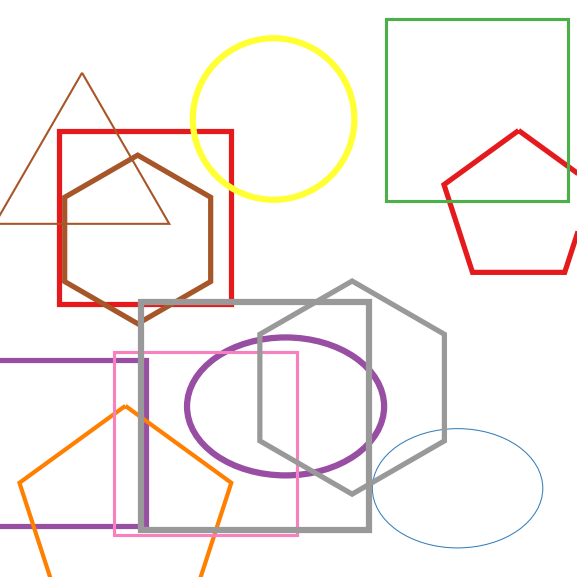[{"shape": "pentagon", "thickness": 2.5, "radius": 0.68, "center": [0.898, 0.637]}, {"shape": "square", "thickness": 2.5, "radius": 0.75, "center": [0.251, 0.623]}, {"shape": "oval", "thickness": 0.5, "radius": 0.74, "center": [0.792, 0.154]}, {"shape": "square", "thickness": 1.5, "radius": 0.79, "center": [0.827, 0.809]}, {"shape": "square", "thickness": 2.5, "radius": 0.72, "center": [0.109, 0.232]}, {"shape": "oval", "thickness": 3, "radius": 0.85, "center": [0.494, 0.295]}, {"shape": "pentagon", "thickness": 2, "radius": 0.96, "center": [0.217, 0.103]}, {"shape": "circle", "thickness": 3, "radius": 0.7, "center": [0.474, 0.793]}, {"shape": "hexagon", "thickness": 2.5, "radius": 0.73, "center": [0.238, 0.585]}, {"shape": "triangle", "thickness": 1, "radius": 0.87, "center": [0.142, 0.699]}, {"shape": "square", "thickness": 1.5, "radius": 0.79, "center": [0.356, 0.232]}, {"shape": "hexagon", "thickness": 2.5, "radius": 0.92, "center": [0.61, 0.328]}, {"shape": "square", "thickness": 3, "radius": 0.99, "center": [0.441, 0.279]}]